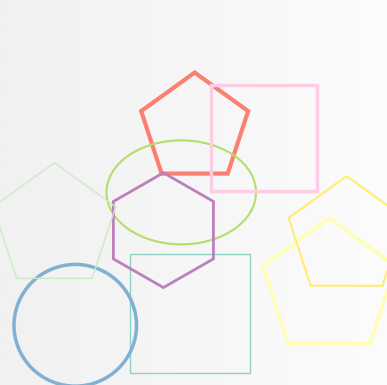[{"shape": "square", "thickness": 1, "radius": 0.78, "center": [0.49, 0.186]}, {"shape": "pentagon", "thickness": 2.5, "radius": 0.9, "center": [0.85, 0.254]}, {"shape": "pentagon", "thickness": 3, "radius": 0.73, "center": [0.502, 0.667]}, {"shape": "circle", "thickness": 2.5, "radius": 0.79, "center": [0.194, 0.155]}, {"shape": "oval", "thickness": 1.5, "radius": 0.96, "center": [0.468, 0.5]}, {"shape": "square", "thickness": 2.5, "radius": 0.69, "center": [0.681, 0.642]}, {"shape": "hexagon", "thickness": 2, "radius": 0.75, "center": [0.422, 0.402]}, {"shape": "pentagon", "thickness": 1, "radius": 0.83, "center": [0.14, 0.411]}, {"shape": "pentagon", "thickness": 1.5, "radius": 0.79, "center": [0.895, 0.385]}]